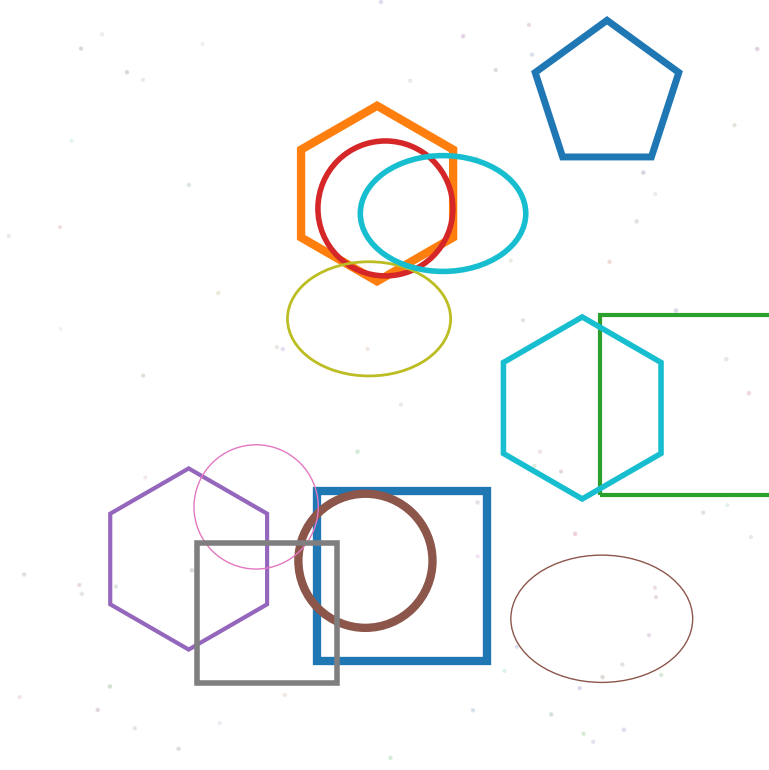[{"shape": "pentagon", "thickness": 2.5, "radius": 0.49, "center": [0.788, 0.876]}, {"shape": "square", "thickness": 3, "radius": 0.55, "center": [0.522, 0.253]}, {"shape": "hexagon", "thickness": 3, "radius": 0.57, "center": [0.49, 0.749]}, {"shape": "square", "thickness": 1.5, "radius": 0.59, "center": [0.897, 0.474]}, {"shape": "circle", "thickness": 2, "radius": 0.44, "center": [0.501, 0.729]}, {"shape": "hexagon", "thickness": 1.5, "radius": 0.59, "center": [0.245, 0.274]}, {"shape": "circle", "thickness": 3, "radius": 0.44, "center": [0.475, 0.272]}, {"shape": "oval", "thickness": 0.5, "radius": 0.59, "center": [0.782, 0.196]}, {"shape": "circle", "thickness": 0.5, "radius": 0.4, "center": [0.333, 0.342]}, {"shape": "square", "thickness": 2, "radius": 0.45, "center": [0.347, 0.204]}, {"shape": "oval", "thickness": 1, "radius": 0.53, "center": [0.479, 0.586]}, {"shape": "oval", "thickness": 2, "radius": 0.54, "center": [0.575, 0.723]}, {"shape": "hexagon", "thickness": 2, "radius": 0.59, "center": [0.756, 0.47]}]